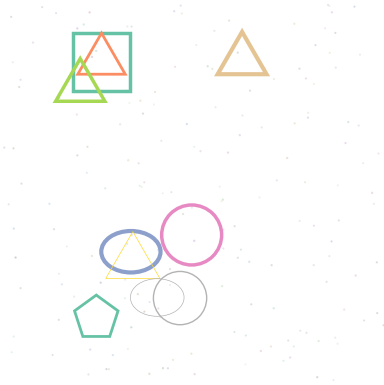[{"shape": "pentagon", "thickness": 2, "radius": 0.3, "center": [0.25, 0.174]}, {"shape": "square", "thickness": 2.5, "radius": 0.37, "center": [0.264, 0.839]}, {"shape": "triangle", "thickness": 2, "radius": 0.36, "center": [0.264, 0.843]}, {"shape": "oval", "thickness": 3, "radius": 0.38, "center": [0.34, 0.346]}, {"shape": "circle", "thickness": 2.5, "radius": 0.39, "center": [0.498, 0.39]}, {"shape": "triangle", "thickness": 2.5, "radius": 0.37, "center": [0.208, 0.774]}, {"shape": "triangle", "thickness": 0.5, "radius": 0.41, "center": [0.345, 0.317]}, {"shape": "triangle", "thickness": 3, "radius": 0.37, "center": [0.629, 0.844]}, {"shape": "circle", "thickness": 1, "radius": 0.35, "center": [0.468, 0.226]}, {"shape": "oval", "thickness": 0.5, "radius": 0.35, "center": [0.408, 0.227]}]